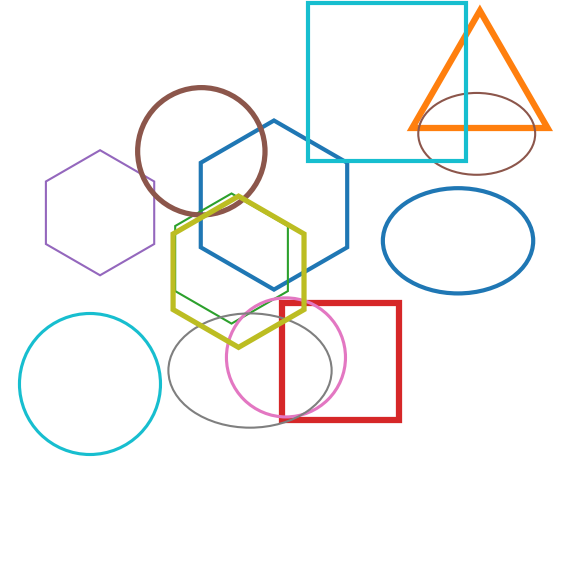[{"shape": "hexagon", "thickness": 2, "radius": 0.73, "center": [0.474, 0.644]}, {"shape": "oval", "thickness": 2, "radius": 0.65, "center": [0.793, 0.582]}, {"shape": "triangle", "thickness": 3, "radius": 0.68, "center": [0.831, 0.845]}, {"shape": "hexagon", "thickness": 1, "radius": 0.56, "center": [0.401, 0.551]}, {"shape": "square", "thickness": 3, "radius": 0.51, "center": [0.589, 0.373]}, {"shape": "hexagon", "thickness": 1, "radius": 0.54, "center": [0.173, 0.631]}, {"shape": "circle", "thickness": 2.5, "radius": 0.55, "center": [0.349, 0.737]}, {"shape": "oval", "thickness": 1, "radius": 0.51, "center": [0.825, 0.767]}, {"shape": "circle", "thickness": 1.5, "radius": 0.52, "center": [0.495, 0.38]}, {"shape": "oval", "thickness": 1, "radius": 0.71, "center": [0.433, 0.358]}, {"shape": "hexagon", "thickness": 2.5, "radius": 0.65, "center": [0.413, 0.529]}, {"shape": "square", "thickness": 2, "radius": 0.68, "center": [0.67, 0.857]}, {"shape": "circle", "thickness": 1.5, "radius": 0.61, "center": [0.156, 0.334]}]